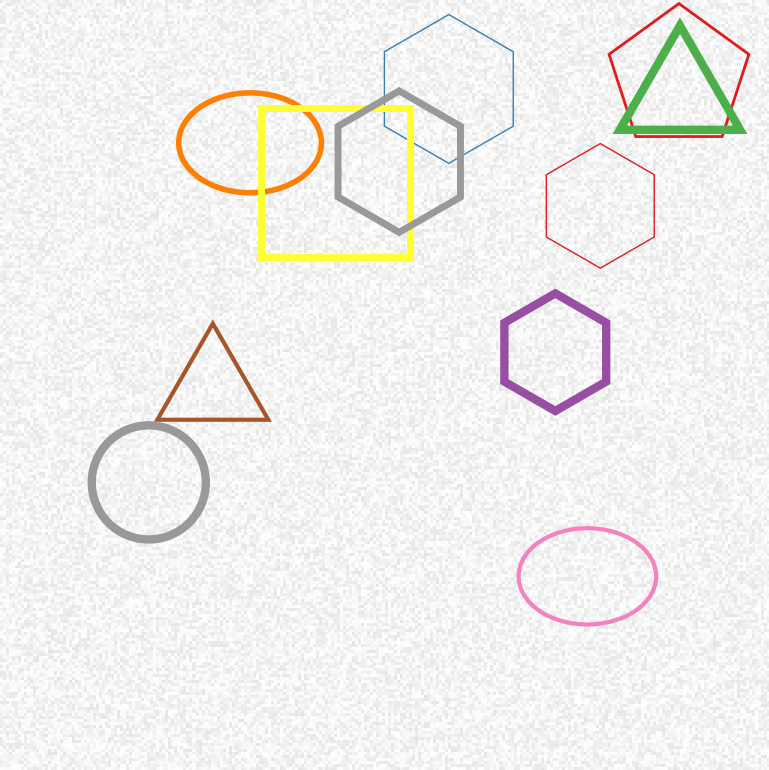[{"shape": "hexagon", "thickness": 0.5, "radius": 0.4, "center": [0.78, 0.733]}, {"shape": "pentagon", "thickness": 1, "radius": 0.48, "center": [0.882, 0.9]}, {"shape": "hexagon", "thickness": 0.5, "radius": 0.48, "center": [0.583, 0.884]}, {"shape": "triangle", "thickness": 3, "radius": 0.45, "center": [0.883, 0.877]}, {"shape": "hexagon", "thickness": 3, "radius": 0.38, "center": [0.721, 0.543]}, {"shape": "oval", "thickness": 2, "radius": 0.46, "center": [0.325, 0.815]}, {"shape": "square", "thickness": 2.5, "radius": 0.48, "center": [0.436, 0.762]}, {"shape": "triangle", "thickness": 1.5, "radius": 0.42, "center": [0.276, 0.496]}, {"shape": "oval", "thickness": 1.5, "radius": 0.45, "center": [0.763, 0.252]}, {"shape": "hexagon", "thickness": 2.5, "radius": 0.46, "center": [0.519, 0.79]}, {"shape": "circle", "thickness": 3, "radius": 0.37, "center": [0.193, 0.374]}]